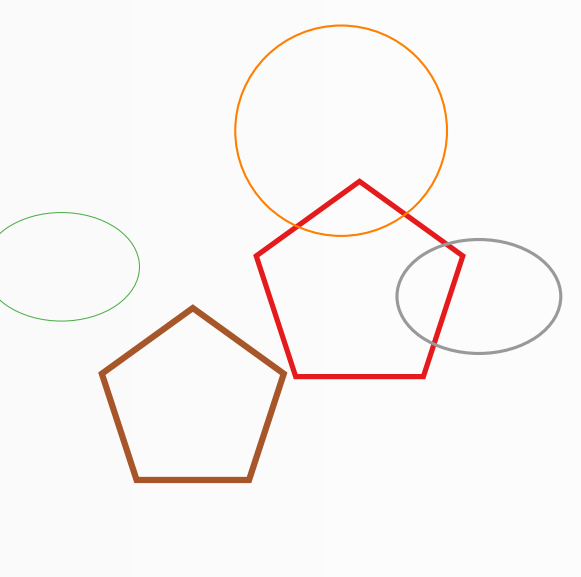[{"shape": "pentagon", "thickness": 2.5, "radius": 0.93, "center": [0.619, 0.498]}, {"shape": "oval", "thickness": 0.5, "radius": 0.67, "center": [0.106, 0.537]}, {"shape": "circle", "thickness": 1, "radius": 0.91, "center": [0.587, 0.773]}, {"shape": "pentagon", "thickness": 3, "radius": 0.82, "center": [0.332, 0.301]}, {"shape": "oval", "thickness": 1.5, "radius": 0.7, "center": [0.824, 0.486]}]